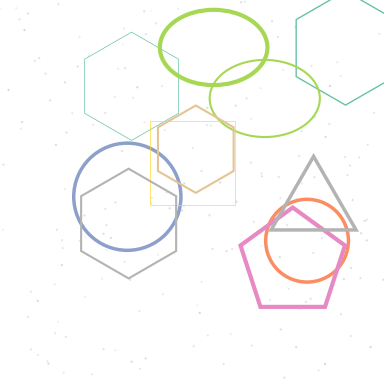[{"shape": "hexagon", "thickness": 1, "radius": 0.74, "center": [0.898, 0.875]}, {"shape": "hexagon", "thickness": 0.5, "radius": 0.7, "center": [0.342, 0.776]}, {"shape": "circle", "thickness": 2.5, "radius": 0.54, "center": [0.798, 0.375]}, {"shape": "circle", "thickness": 2.5, "radius": 0.7, "center": [0.331, 0.489]}, {"shape": "pentagon", "thickness": 3, "radius": 0.71, "center": [0.76, 0.318]}, {"shape": "oval", "thickness": 3, "radius": 0.7, "center": [0.555, 0.877]}, {"shape": "oval", "thickness": 1.5, "radius": 0.72, "center": [0.688, 0.744]}, {"shape": "square", "thickness": 0.5, "radius": 0.55, "center": [0.5, 0.576]}, {"shape": "hexagon", "thickness": 1.5, "radius": 0.57, "center": [0.509, 0.613]}, {"shape": "triangle", "thickness": 2.5, "radius": 0.64, "center": [0.814, 0.466]}, {"shape": "hexagon", "thickness": 1.5, "radius": 0.71, "center": [0.334, 0.419]}]